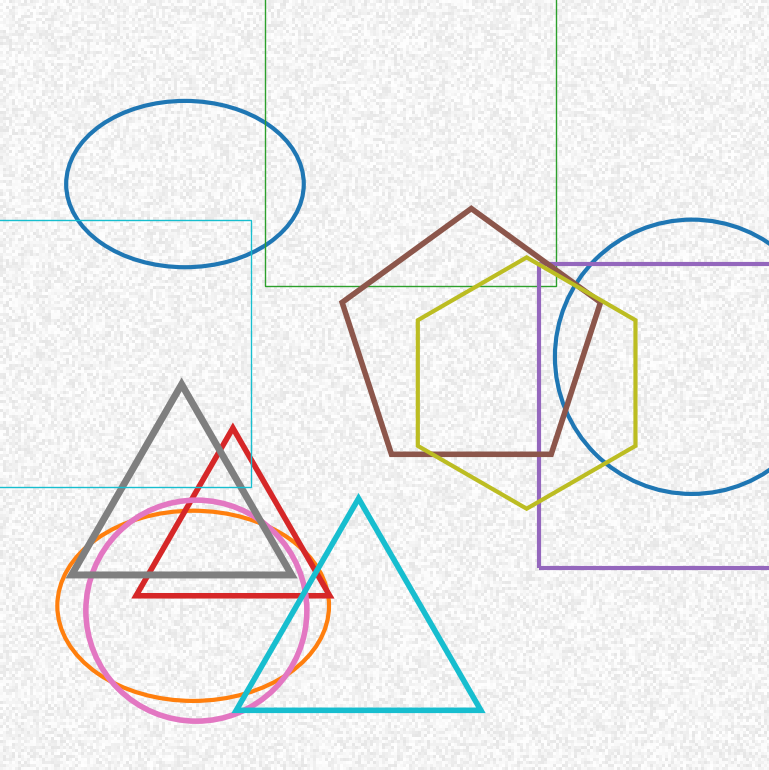[{"shape": "oval", "thickness": 1.5, "radius": 0.77, "center": [0.24, 0.761]}, {"shape": "circle", "thickness": 1.5, "radius": 0.89, "center": [0.899, 0.537]}, {"shape": "oval", "thickness": 1.5, "radius": 0.88, "center": [0.251, 0.213]}, {"shape": "square", "thickness": 0.5, "radius": 0.95, "center": [0.533, 0.818]}, {"shape": "triangle", "thickness": 2, "radius": 0.73, "center": [0.302, 0.299]}, {"shape": "square", "thickness": 1.5, "radius": 0.99, "center": [0.897, 0.459]}, {"shape": "pentagon", "thickness": 2, "radius": 0.88, "center": [0.612, 0.553]}, {"shape": "circle", "thickness": 2, "radius": 0.72, "center": [0.255, 0.207]}, {"shape": "triangle", "thickness": 2.5, "radius": 0.82, "center": [0.236, 0.336]}, {"shape": "hexagon", "thickness": 1.5, "radius": 0.82, "center": [0.684, 0.503]}, {"shape": "triangle", "thickness": 2, "radius": 0.92, "center": [0.466, 0.169]}, {"shape": "square", "thickness": 0.5, "radius": 0.87, "center": [0.152, 0.541]}]